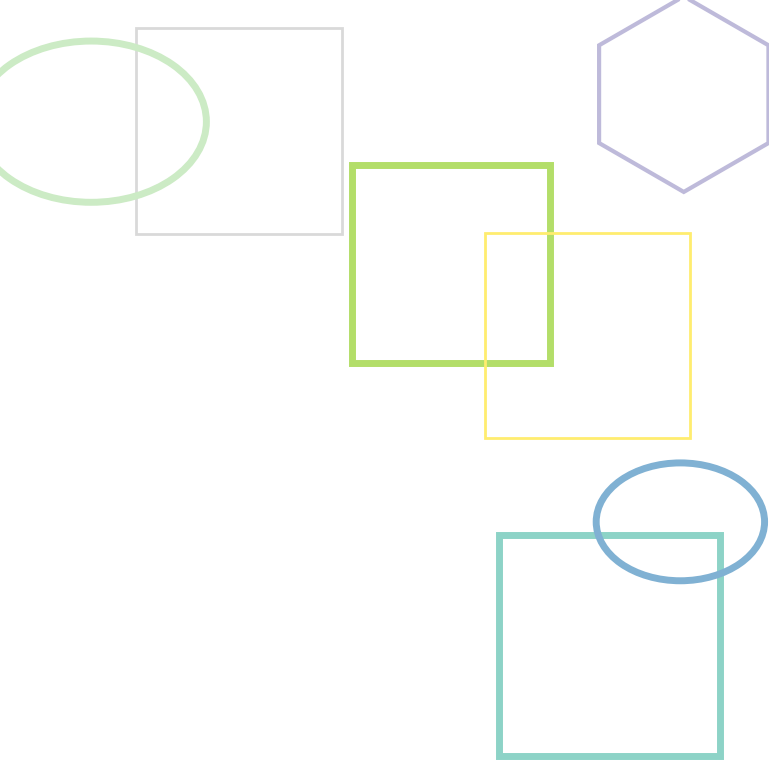[{"shape": "square", "thickness": 2.5, "radius": 0.72, "center": [0.792, 0.161]}, {"shape": "hexagon", "thickness": 1.5, "radius": 0.63, "center": [0.888, 0.878]}, {"shape": "oval", "thickness": 2.5, "radius": 0.55, "center": [0.884, 0.322]}, {"shape": "square", "thickness": 2.5, "radius": 0.64, "center": [0.586, 0.657]}, {"shape": "square", "thickness": 1, "radius": 0.67, "center": [0.31, 0.83]}, {"shape": "oval", "thickness": 2.5, "radius": 0.75, "center": [0.118, 0.842]}, {"shape": "square", "thickness": 1, "radius": 0.67, "center": [0.763, 0.564]}]